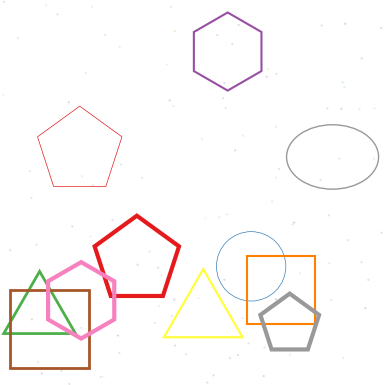[{"shape": "pentagon", "thickness": 0.5, "radius": 0.58, "center": [0.207, 0.609]}, {"shape": "pentagon", "thickness": 3, "radius": 0.58, "center": [0.355, 0.324]}, {"shape": "circle", "thickness": 0.5, "radius": 0.45, "center": [0.652, 0.308]}, {"shape": "triangle", "thickness": 2, "radius": 0.54, "center": [0.103, 0.187]}, {"shape": "hexagon", "thickness": 1.5, "radius": 0.51, "center": [0.591, 0.866]}, {"shape": "square", "thickness": 1.5, "radius": 0.44, "center": [0.729, 0.246]}, {"shape": "triangle", "thickness": 1.5, "radius": 0.59, "center": [0.528, 0.183]}, {"shape": "square", "thickness": 2, "radius": 0.51, "center": [0.128, 0.145]}, {"shape": "hexagon", "thickness": 3, "radius": 0.5, "center": [0.211, 0.22]}, {"shape": "oval", "thickness": 1, "radius": 0.6, "center": [0.864, 0.592]}, {"shape": "pentagon", "thickness": 3, "radius": 0.4, "center": [0.753, 0.157]}]